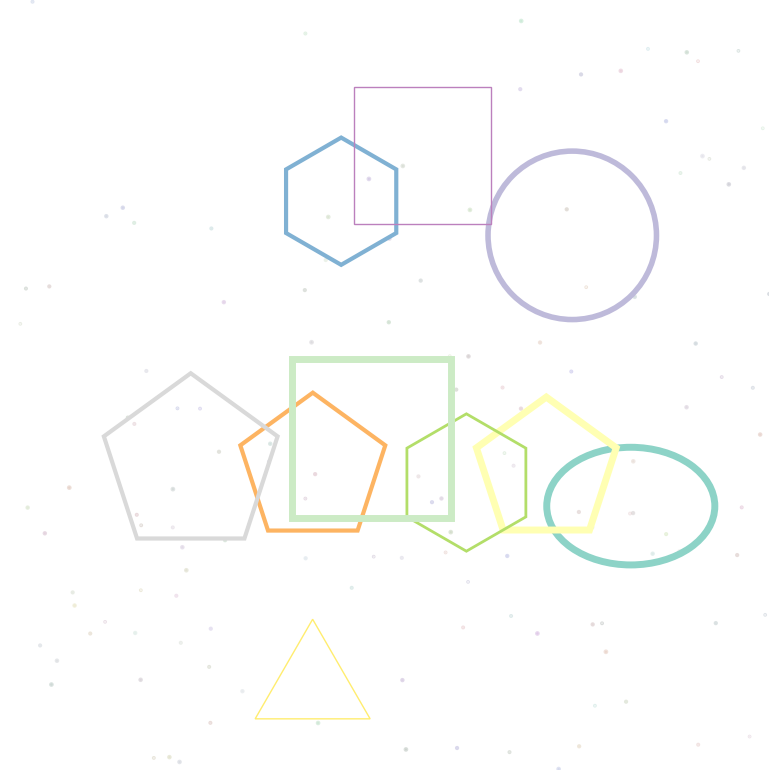[{"shape": "oval", "thickness": 2.5, "radius": 0.55, "center": [0.819, 0.343]}, {"shape": "pentagon", "thickness": 2.5, "radius": 0.48, "center": [0.709, 0.389]}, {"shape": "circle", "thickness": 2, "radius": 0.55, "center": [0.743, 0.694]}, {"shape": "hexagon", "thickness": 1.5, "radius": 0.41, "center": [0.443, 0.739]}, {"shape": "pentagon", "thickness": 1.5, "radius": 0.49, "center": [0.406, 0.391]}, {"shape": "hexagon", "thickness": 1, "radius": 0.45, "center": [0.606, 0.373]}, {"shape": "pentagon", "thickness": 1.5, "radius": 0.59, "center": [0.248, 0.397]}, {"shape": "square", "thickness": 0.5, "radius": 0.45, "center": [0.549, 0.798]}, {"shape": "square", "thickness": 2.5, "radius": 0.52, "center": [0.482, 0.43]}, {"shape": "triangle", "thickness": 0.5, "radius": 0.43, "center": [0.406, 0.11]}]